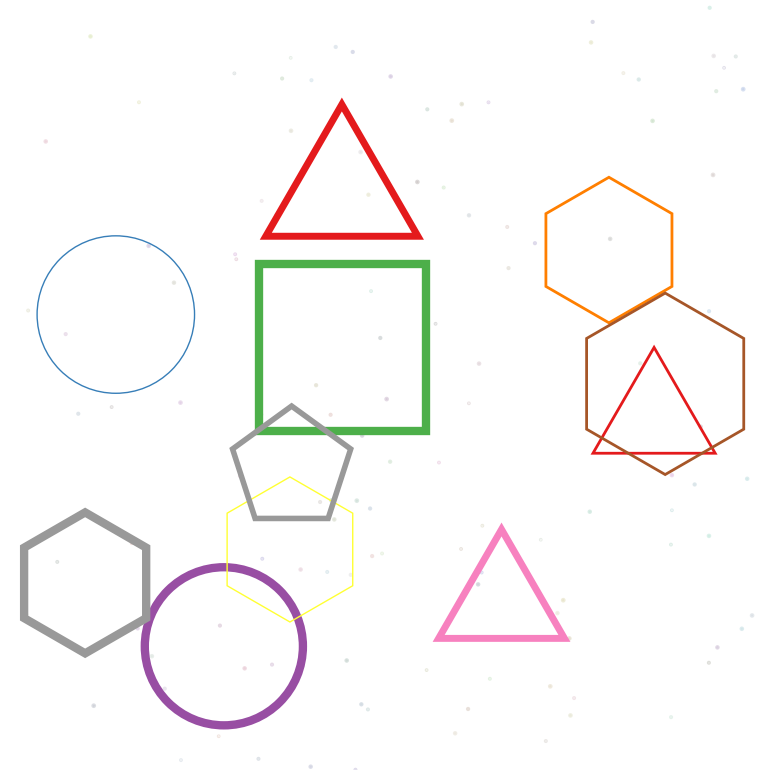[{"shape": "triangle", "thickness": 2.5, "radius": 0.57, "center": [0.444, 0.75]}, {"shape": "triangle", "thickness": 1, "radius": 0.46, "center": [0.849, 0.457]}, {"shape": "circle", "thickness": 0.5, "radius": 0.51, "center": [0.15, 0.591]}, {"shape": "square", "thickness": 3, "radius": 0.54, "center": [0.445, 0.549]}, {"shape": "circle", "thickness": 3, "radius": 0.51, "center": [0.291, 0.161]}, {"shape": "hexagon", "thickness": 1, "radius": 0.47, "center": [0.791, 0.675]}, {"shape": "hexagon", "thickness": 0.5, "radius": 0.47, "center": [0.377, 0.286]}, {"shape": "hexagon", "thickness": 1, "radius": 0.59, "center": [0.864, 0.502]}, {"shape": "triangle", "thickness": 2.5, "radius": 0.47, "center": [0.651, 0.218]}, {"shape": "hexagon", "thickness": 3, "radius": 0.46, "center": [0.111, 0.243]}, {"shape": "pentagon", "thickness": 2, "radius": 0.4, "center": [0.379, 0.392]}]